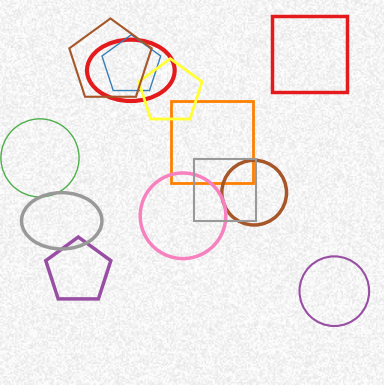[{"shape": "oval", "thickness": 3, "radius": 0.57, "center": [0.34, 0.817]}, {"shape": "square", "thickness": 2.5, "radius": 0.49, "center": [0.803, 0.86]}, {"shape": "pentagon", "thickness": 1, "radius": 0.4, "center": [0.341, 0.83]}, {"shape": "circle", "thickness": 1, "radius": 0.51, "center": [0.104, 0.59]}, {"shape": "circle", "thickness": 1.5, "radius": 0.45, "center": [0.868, 0.244]}, {"shape": "pentagon", "thickness": 2.5, "radius": 0.44, "center": [0.203, 0.295]}, {"shape": "square", "thickness": 2, "radius": 0.53, "center": [0.55, 0.631]}, {"shape": "pentagon", "thickness": 2, "radius": 0.43, "center": [0.443, 0.761]}, {"shape": "circle", "thickness": 2.5, "radius": 0.42, "center": [0.66, 0.5]}, {"shape": "pentagon", "thickness": 1.5, "radius": 0.56, "center": [0.287, 0.84]}, {"shape": "circle", "thickness": 2.5, "radius": 0.56, "center": [0.475, 0.44]}, {"shape": "square", "thickness": 1.5, "radius": 0.4, "center": [0.585, 0.507]}, {"shape": "oval", "thickness": 2.5, "radius": 0.52, "center": [0.16, 0.426]}]